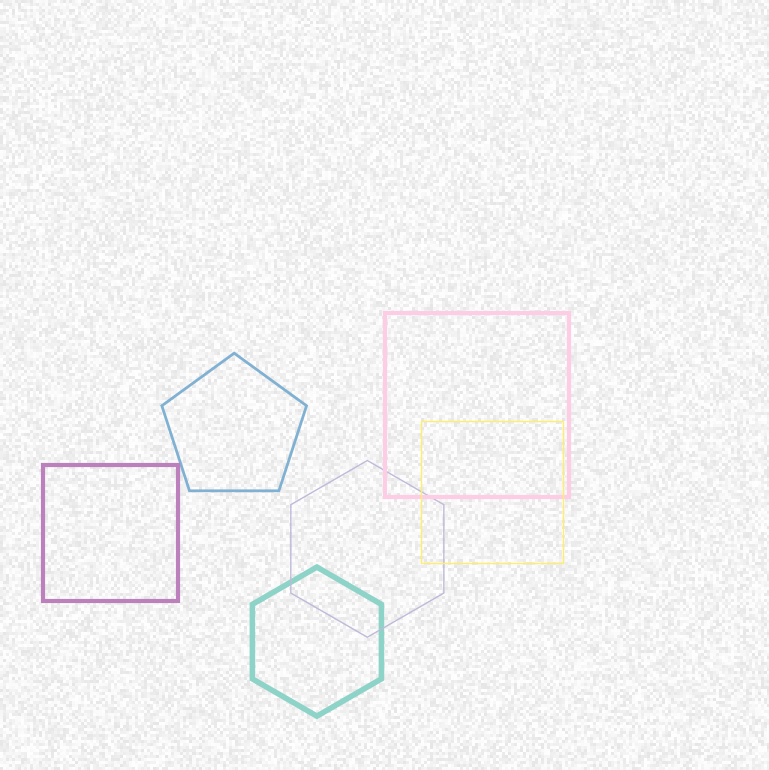[{"shape": "hexagon", "thickness": 2, "radius": 0.48, "center": [0.412, 0.167]}, {"shape": "hexagon", "thickness": 0.5, "radius": 0.57, "center": [0.477, 0.287]}, {"shape": "pentagon", "thickness": 1, "radius": 0.49, "center": [0.304, 0.443]}, {"shape": "square", "thickness": 1.5, "radius": 0.6, "center": [0.619, 0.474]}, {"shape": "square", "thickness": 1.5, "radius": 0.44, "center": [0.144, 0.308]}, {"shape": "square", "thickness": 0.5, "radius": 0.46, "center": [0.639, 0.361]}]